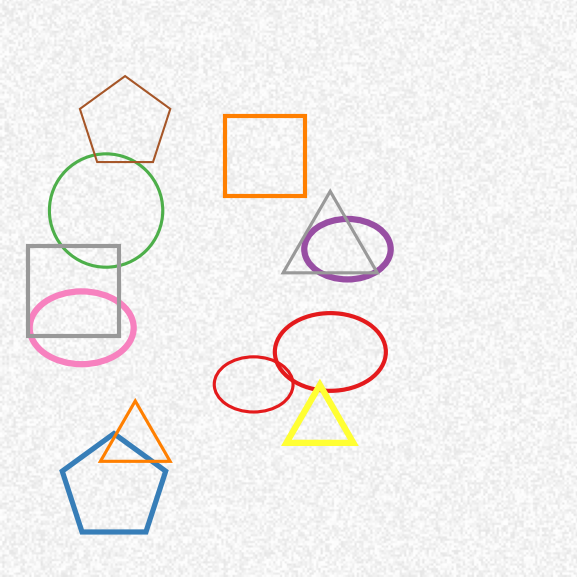[{"shape": "oval", "thickness": 1.5, "radius": 0.34, "center": [0.439, 0.333]}, {"shape": "oval", "thickness": 2, "radius": 0.48, "center": [0.572, 0.39]}, {"shape": "pentagon", "thickness": 2.5, "radius": 0.47, "center": [0.197, 0.154]}, {"shape": "circle", "thickness": 1.5, "radius": 0.49, "center": [0.184, 0.635]}, {"shape": "oval", "thickness": 3, "radius": 0.37, "center": [0.602, 0.568]}, {"shape": "square", "thickness": 2, "radius": 0.35, "center": [0.459, 0.729]}, {"shape": "triangle", "thickness": 1.5, "radius": 0.35, "center": [0.234, 0.235]}, {"shape": "triangle", "thickness": 3, "radius": 0.33, "center": [0.554, 0.266]}, {"shape": "pentagon", "thickness": 1, "radius": 0.41, "center": [0.217, 0.785]}, {"shape": "oval", "thickness": 3, "radius": 0.45, "center": [0.141, 0.432]}, {"shape": "square", "thickness": 2, "radius": 0.39, "center": [0.128, 0.495]}, {"shape": "triangle", "thickness": 1.5, "radius": 0.47, "center": [0.572, 0.574]}]